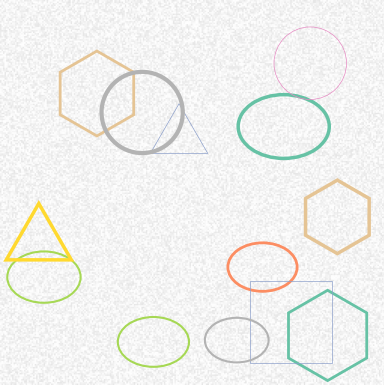[{"shape": "hexagon", "thickness": 2, "radius": 0.59, "center": [0.851, 0.129]}, {"shape": "oval", "thickness": 2.5, "radius": 0.59, "center": [0.737, 0.671]}, {"shape": "oval", "thickness": 2, "radius": 0.45, "center": [0.682, 0.306]}, {"shape": "triangle", "thickness": 0.5, "radius": 0.43, "center": [0.465, 0.644]}, {"shape": "square", "thickness": 0.5, "radius": 0.53, "center": [0.757, 0.163]}, {"shape": "circle", "thickness": 0.5, "radius": 0.47, "center": [0.806, 0.836]}, {"shape": "oval", "thickness": 1.5, "radius": 0.46, "center": [0.398, 0.112]}, {"shape": "oval", "thickness": 1.5, "radius": 0.48, "center": [0.114, 0.28]}, {"shape": "triangle", "thickness": 2.5, "radius": 0.49, "center": [0.101, 0.374]}, {"shape": "hexagon", "thickness": 2.5, "radius": 0.48, "center": [0.876, 0.437]}, {"shape": "hexagon", "thickness": 2, "radius": 0.55, "center": [0.252, 0.757]}, {"shape": "oval", "thickness": 1.5, "radius": 0.41, "center": [0.615, 0.117]}, {"shape": "circle", "thickness": 3, "radius": 0.53, "center": [0.369, 0.708]}]